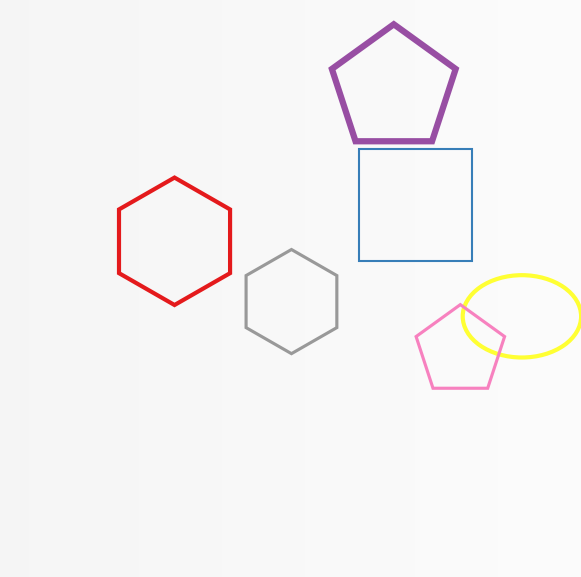[{"shape": "hexagon", "thickness": 2, "radius": 0.55, "center": [0.3, 0.581]}, {"shape": "square", "thickness": 1, "radius": 0.49, "center": [0.714, 0.645]}, {"shape": "pentagon", "thickness": 3, "radius": 0.56, "center": [0.677, 0.845]}, {"shape": "oval", "thickness": 2, "radius": 0.51, "center": [0.898, 0.451]}, {"shape": "pentagon", "thickness": 1.5, "radius": 0.4, "center": [0.792, 0.392]}, {"shape": "hexagon", "thickness": 1.5, "radius": 0.45, "center": [0.501, 0.477]}]